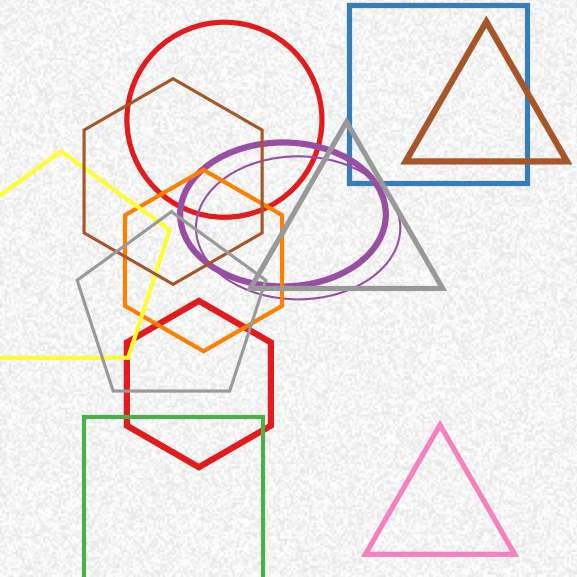[{"shape": "hexagon", "thickness": 3, "radius": 0.72, "center": [0.344, 0.334]}, {"shape": "circle", "thickness": 2.5, "radius": 0.84, "center": [0.389, 0.792]}, {"shape": "square", "thickness": 2.5, "radius": 0.77, "center": [0.759, 0.836]}, {"shape": "square", "thickness": 2, "radius": 0.77, "center": [0.3, 0.122]}, {"shape": "oval", "thickness": 3, "radius": 0.89, "center": [0.49, 0.628]}, {"shape": "oval", "thickness": 1, "radius": 0.88, "center": [0.516, 0.605]}, {"shape": "hexagon", "thickness": 2, "radius": 0.79, "center": [0.352, 0.548]}, {"shape": "pentagon", "thickness": 2, "radius": 0.99, "center": [0.106, 0.54]}, {"shape": "hexagon", "thickness": 1.5, "radius": 0.89, "center": [0.3, 0.685]}, {"shape": "triangle", "thickness": 3, "radius": 0.81, "center": [0.842, 0.8]}, {"shape": "triangle", "thickness": 2.5, "radius": 0.75, "center": [0.762, 0.114]}, {"shape": "triangle", "thickness": 2.5, "radius": 0.96, "center": [0.6, 0.596]}, {"shape": "pentagon", "thickness": 1.5, "radius": 0.86, "center": [0.297, 0.461]}]